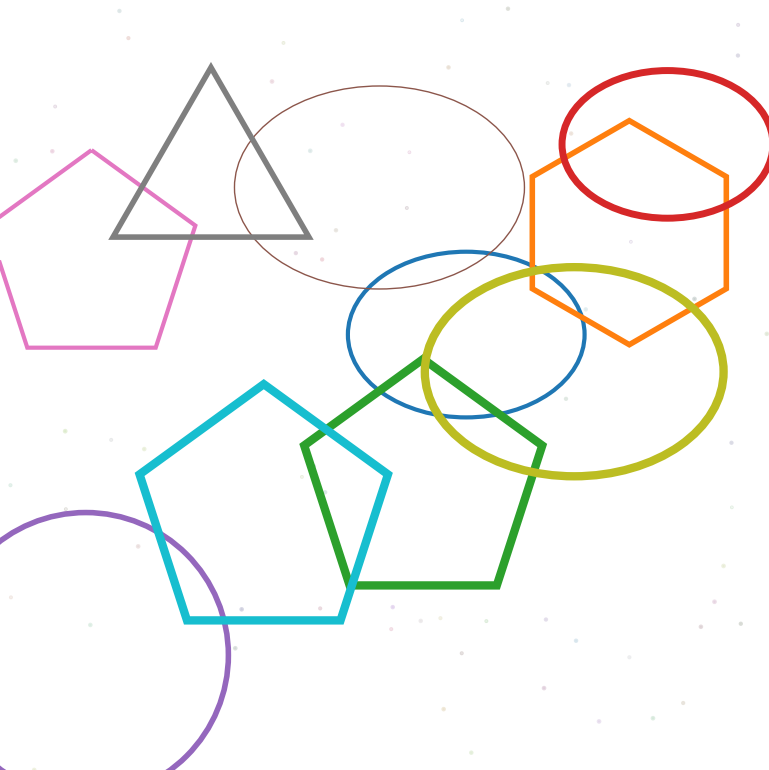[{"shape": "oval", "thickness": 1.5, "radius": 0.77, "center": [0.606, 0.566]}, {"shape": "hexagon", "thickness": 2, "radius": 0.73, "center": [0.817, 0.698]}, {"shape": "pentagon", "thickness": 3, "radius": 0.81, "center": [0.55, 0.371]}, {"shape": "oval", "thickness": 2.5, "radius": 0.68, "center": [0.867, 0.812]}, {"shape": "circle", "thickness": 2, "radius": 0.93, "center": [0.111, 0.149]}, {"shape": "oval", "thickness": 0.5, "radius": 0.94, "center": [0.493, 0.757]}, {"shape": "pentagon", "thickness": 1.5, "radius": 0.71, "center": [0.119, 0.663]}, {"shape": "triangle", "thickness": 2, "radius": 0.73, "center": [0.274, 0.766]}, {"shape": "oval", "thickness": 3, "radius": 0.97, "center": [0.746, 0.517]}, {"shape": "pentagon", "thickness": 3, "radius": 0.85, "center": [0.343, 0.331]}]